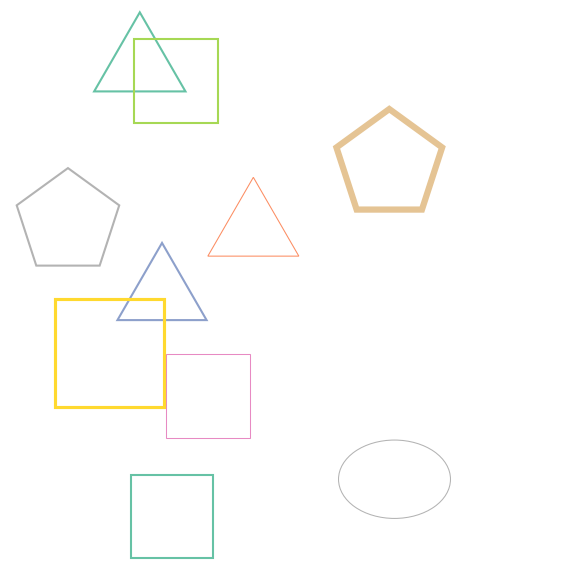[{"shape": "square", "thickness": 1, "radius": 0.36, "center": [0.298, 0.104]}, {"shape": "triangle", "thickness": 1, "radius": 0.46, "center": [0.242, 0.886]}, {"shape": "triangle", "thickness": 0.5, "radius": 0.45, "center": [0.439, 0.601]}, {"shape": "triangle", "thickness": 1, "radius": 0.45, "center": [0.281, 0.489]}, {"shape": "square", "thickness": 0.5, "radius": 0.36, "center": [0.36, 0.314]}, {"shape": "square", "thickness": 1, "radius": 0.36, "center": [0.305, 0.859]}, {"shape": "square", "thickness": 1.5, "radius": 0.47, "center": [0.19, 0.388]}, {"shape": "pentagon", "thickness": 3, "radius": 0.48, "center": [0.674, 0.714]}, {"shape": "pentagon", "thickness": 1, "radius": 0.47, "center": [0.118, 0.615]}, {"shape": "oval", "thickness": 0.5, "radius": 0.48, "center": [0.683, 0.169]}]